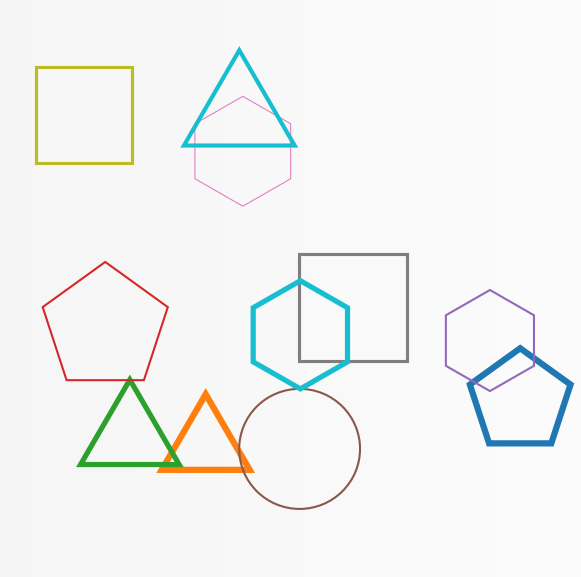[{"shape": "pentagon", "thickness": 3, "radius": 0.46, "center": [0.895, 0.305]}, {"shape": "triangle", "thickness": 3, "radius": 0.44, "center": [0.354, 0.229]}, {"shape": "triangle", "thickness": 2.5, "radius": 0.49, "center": [0.223, 0.244]}, {"shape": "pentagon", "thickness": 1, "radius": 0.57, "center": [0.181, 0.432]}, {"shape": "hexagon", "thickness": 1, "radius": 0.44, "center": [0.843, 0.409]}, {"shape": "circle", "thickness": 1, "radius": 0.52, "center": [0.515, 0.222]}, {"shape": "hexagon", "thickness": 0.5, "radius": 0.48, "center": [0.418, 0.737]}, {"shape": "square", "thickness": 1.5, "radius": 0.46, "center": [0.607, 0.467]}, {"shape": "square", "thickness": 1.5, "radius": 0.41, "center": [0.144, 0.801]}, {"shape": "hexagon", "thickness": 2.5, "radius": 0.47, "center": [0.517, 0.419]}, {"shape": "triangle", "thickness": 2, "radius": 0.55, "center": [0.412, 0.802]}]